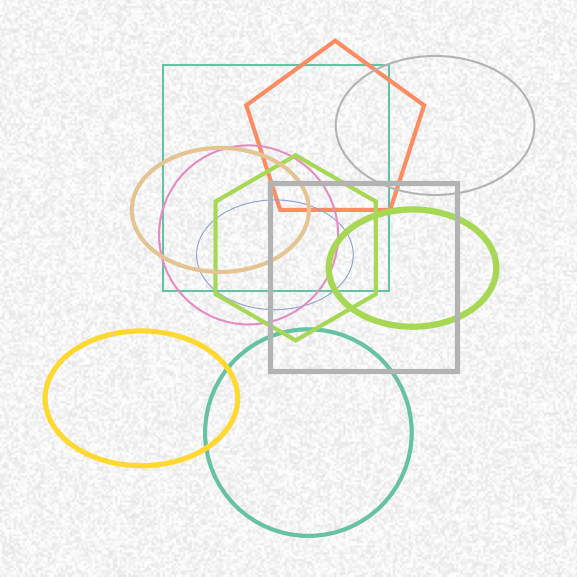[{"shape": "square", "thickness": 1, "radius": 0.98, "center": [0.478, 0.691]}, {"shape": "circle", "thickness": 2, "radius": 0.89, "center": [0.534, 0.25]}, {"shape": "pentagon", "thickness": 2, "radius": 0.81, "center": [0.58, 0.767]}, {"shape": "oval", "thickness": 0.5, "radius": 0.68, "center": [0.476, 0.558]}, {"shape": "circle", "thickness": 1, "radius": 0.78, "center": [0.431, 0.592]}, {"shape": "hexagon", "thickness": 2, "radius": 0.8, "center": [0.512, 0.57]}, {"shape": "oval", "thickness": 3, "radius": 0.73, "center": [0.714, 0.535]}, {"shape": "oval", "thickness": 2.5, "radius": 0.83, "center": [0.245, 0.309]}, {"shape": "oval", "thickness": 2, "radius": 0.77, "center": [0.382, 0.636]}, {"shape": "square", "thickness": 2.5, "radius": 0.81, "center": [0.63, 0.519]}, {"shape": "oval", "thickness": 1, "radius": 0.86, "center": [0.753, 0.782]}]